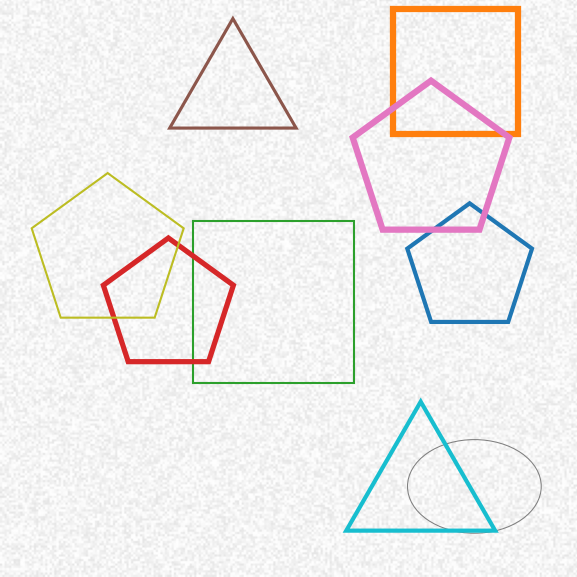[{"shape": "pentagon", "thickness": 2, "radius": 0.57, "center": [0.813, 0.534]}, {"shape": "square", "thickness": 3, "radius": 0.54, "center": [0.789, 0.875]}, {"shape": "square", "thickness": 1, "radius": 0.7, "center": [0.474, 0.477]}, {"shape": "pentagon", "thickness": 2.5, "radius": 0.59, "center": [0.292, 0.469]}, {"shape": "triangle", "thickness": 1.5, "radius": 0.63, "center": [0.403, 0.841]}, {"shape": "pentagon", "thickness": 3, "radius": 0.71, "center": [0.746, 0.717]}, {"shape": "oval", "thickness": 0.5, "radius": 0.58, "center": [0.821, 0.157]}, {"shape": "pentagon", "thickness": 1, "radius": 0.69, "center": [0.186, 0.561]}, {"shape": "triangle", "thickness": 2, "radius": 0.74, "center": [0.729, 0.155]}]